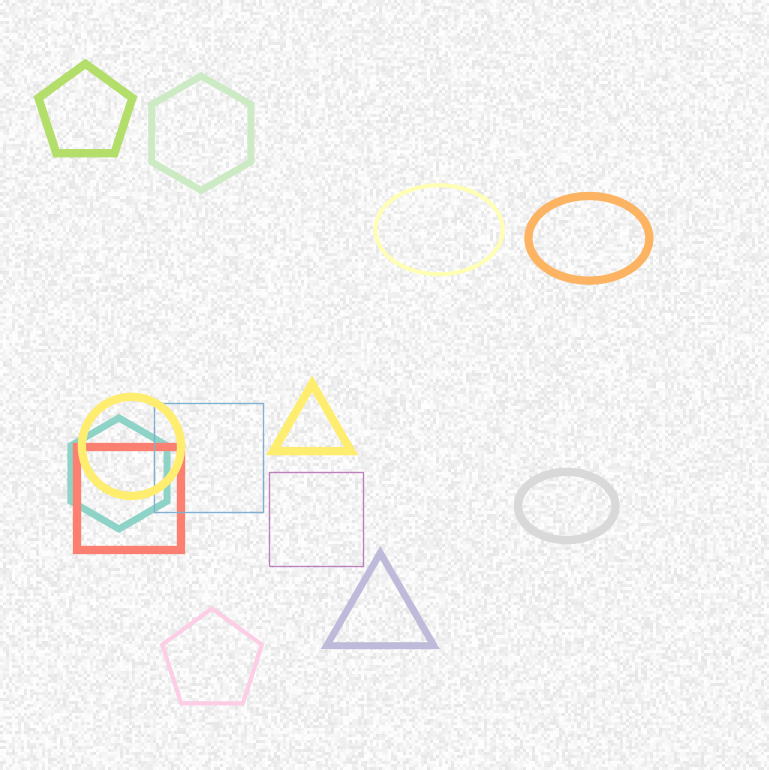[{"shape": "hexagon", "thickness": 2.5, "radius": 0.36, "center": [0.154, 0.385]}, {"shape": "oval", "thickness": 1.5, "radius": 0.41, "center": [0.57, 0.702]}, {"shape": "triangle", "thickness": 2.5, "radius": 0.4, "center": [0.494, 0.202]}, {"shape": "square", "thickness": 3, "radius": 0.34, "center": [0.168, 0.352]}, {"shape": "square", "thickness": 0.5, "radius": 0.36, "center": [0.27, 0.406]}, {"shape": "oval", "thickness": 3, "radius": 0.39, "center": [0.765, 0.69]}, {"shape": "pentagon", "thickness": 3, "radius": 0.32, "center": [0.111, 0.853]}, {"shape": "pentagon", "thickness": 1.5, "radius": 0.34, "center": [0.275, 0.142]}, {"shape": "oval", "thickness": 3, "radius": 0.32, "center": [0.736, 0.343]}, {"shape": "square", "thickness": 0.5, "radius": 0.31, "center": [0.411, 0.326]}, {"shape": "hexagon", "thickness": 2.5, "radius": 0.37, "center": [0.261, 0.827]}, {"shape": "triangle", "thickness": 3, "radius": 0.29, "center": [0.405, 0.443]}, {"shape": "circle", "thickness": 3, "radius": 0.32, "center": [0.171, 0.42]}]